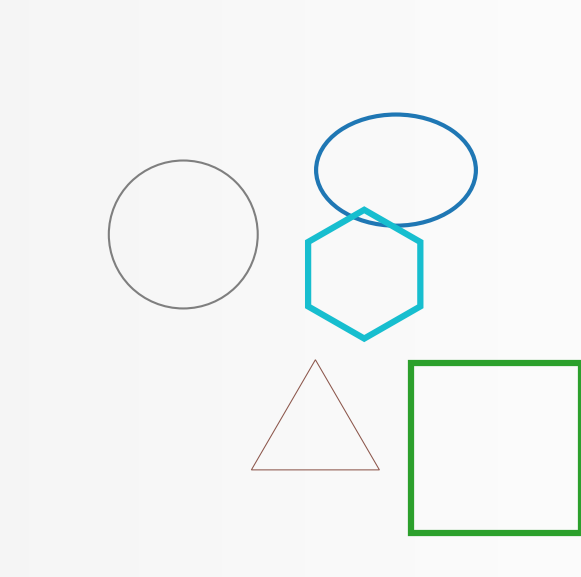[{"shape": "oval", "thickness": 2, "radius": 0.69, "center": [0.681, 0.705]}, {"shape": "square", "thickness": 3, "radius": 0.74, "center": [0.853, 0.224]}, {"shape": "triangle", "thickness": 0.5, "radius": 0.64, "center": [0.543, 0.249]}, {"shape": "circle", "thickness": 1, "radius": 0.64, "center": [0.315, 0.593]}, {"shape": "hexagon", "thickness": 3, "radius": 0.56, "center": [0.627, 0.524]}]